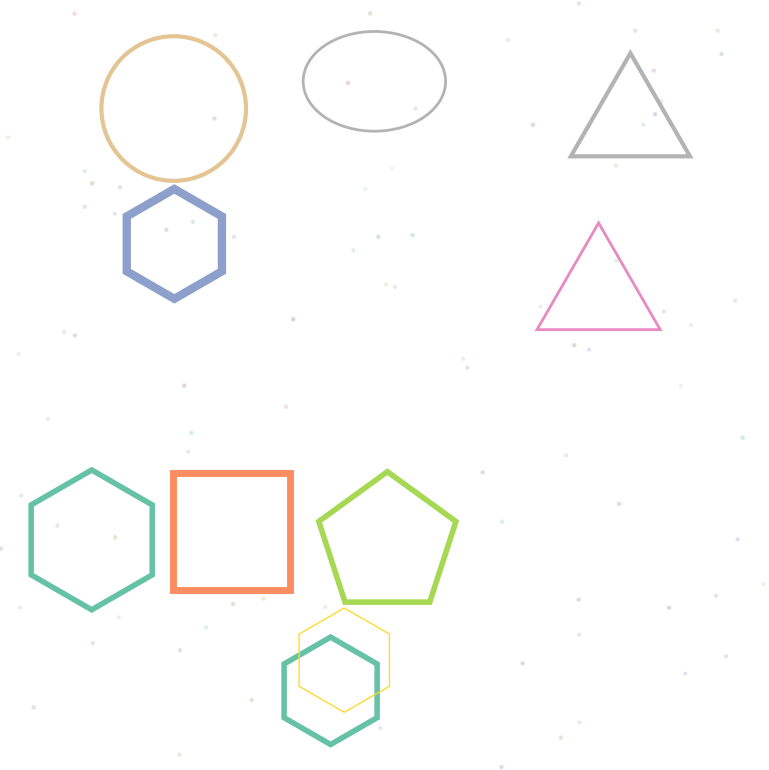[{"shape": "hexagon", "thickness": 2, "radius": 0.45, "center": [0.119, 0.299]}, {"shape": "hexagon", "thickness": 2, "radius": 0.35, "center": [0.429, 0.103]}, {"shape": "square", "thickness": 2.5, "radius": 0.38, "center": [0.301, 0.31]}, {"shape": "hexagon", "thickness": 3, "radius": 0.36, "center": [0.226, 0.683]}, {"shape": "triangle", "thickness": 1, "radius": 0.46, "center": [0.777, 0.618]}, {"shape": "pentagon", "thickness": 2, "radius": 0.47, "center": [0.503, 0.294]}, {"shape": "hexagon", "thickness": 0.5, "radius": 0.34, "center": [0.447, 0.143]}, {"shape": "circle", "thickness": 1.5, "radius": 0.47, "center": [0.226, 0.859]}, {"shape": "oval", "thickness": 1, "radius": 0.46, "center": [0.486, 0.894]}, {"shape": "triangle", "thickness": 1.5, "radius": 0.45, "center": [0.819, 0.842]}]